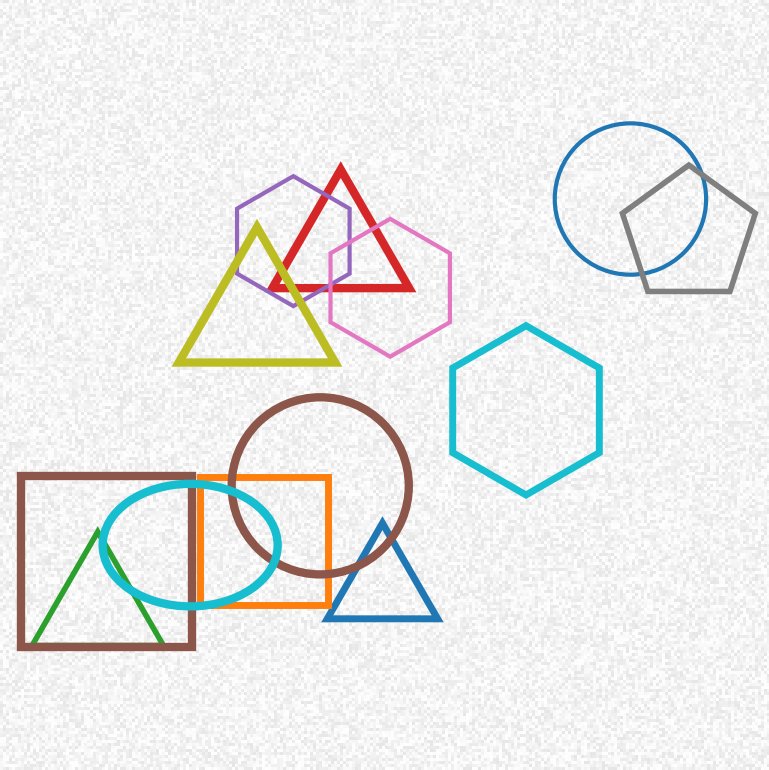[{"shape": "triangle", "thickness": 2.5, "radius": 0.41, "center": [0.497, 0.238]}, {"shape": "circle", "thickness": 1.5, "radius": 0.49, "center": [0.819, 0.742]}, {"shape": "square", "thickness": 2.5, "radius": 0.42, "center": [0.343, 0.297]}, {"shape": "triangle", "thickness": 2, "radius": 0.49, "center": [0.127, 0.211]}, {"shape": "triangle", "thickness": 3, "radius": 0.51, "center": [0.443, 0.677]}, {"shape": "hexagon", "thickness": 1.5, "radius": 0.42, "center": [0.381, 0.687]}, {"shape": "circle", "thickness": 3, "radius": 0.58, "center": [0.416, 0.369]}, {"shape": "square", "thickness": 3, "radius": 0.56, "center": [0.138, 0.271]}, {"shape": "hexagon", "thickness": 1.5, "radius": 0.45, "center": [0.507, 0.626]}, {"shape": "pentagon", "thickness": 2, "radius": 0.45, "center": [0.895, 0.695]}, {"shape": "triangle", "thickness": 3, "radius": 0.59, "center": [0.334, 0.588]}, {"shape": "oval", "thickness": 3, "radius": 0.57, "center": [0.247, 0.292]}, {"shape": "hexagon", "thickness": 2.5, "radius": 0.55, "center": [0.683, 0.467]}]